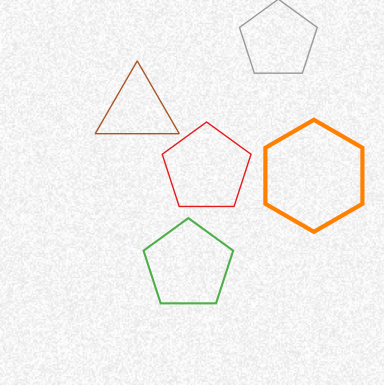[{"shape": "pentagon", "thickness": 1, "radius": 0.61, "center": [0.537, 0.562]}, {"shape": "pentagon", "thickness": 1.5, "radius": 0.61, "center": [0.489, 0.311]}, {"shape": "hexagon", "thickness": 3, "radius": 0.73, "center": [0.815, 0.543]}, {"shape": "triangle", "thickness": 1, "radius": 0.63, "center": [0.356, 0.716]}, {"shape": "pentagon", "thickness": 1, "radius": 0.53, "center": [0.723, 0.896]}]